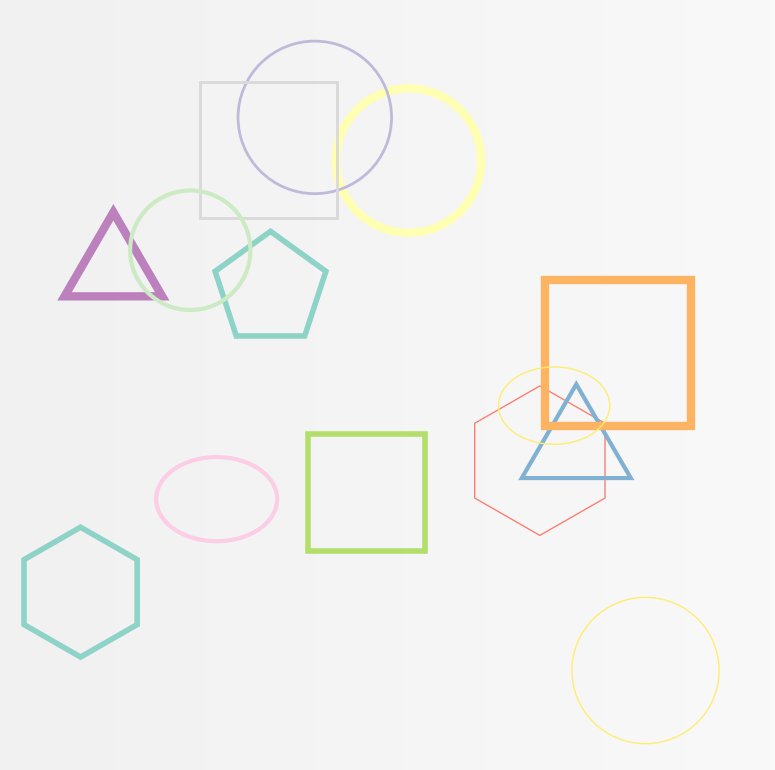[{"shape": "pentagon", "thickness": 2, "radius": 0.38, "center": [0.349, 0.624]}, {"shape": "hexagon", "thickness": 2, "radius": 0.42, "center": [0.104, 0.231]}, {"shape": "circle", "thickness": 3, "radius": 0.47, "center": [0.527, 0.791]}, {"shape": "circle", "thickness": 1, "radius": 0.5, "center": [0.406, 0.848]}, {"shape": "hexagon", "thickness": 0.5, "radius": 0.49, "center": [0.697, 0.402]}, {"shape": "triangle", "thickness": 1.5, "radius": 0.41, "center": [0.744, 0.42]}, {"shape": "square", "thickness": 3, "radius": 0.47, "center": [0.797, 0.542]}, {"shape": "square", "thickness": 2, "radius": 0.38, "center": [0.473, 0.361]}, {"shape": "oval", "thickness": 1.5, "radius": 0.39, "center": [0.28, 0.352]}, {"shape": "square", "thickness": 1, "radius": 0.44, "center": [0.346, 0.805]}, {"shape": "triangle", "thickness": 3, "radius": 0.36, "center": [0.146, 0.652]}, {"shape": "circle", "thickness": 1.5, "radius": 0.39, "center": [0.246, 0.675]}, {"shape": "circle", "thickness": 0.5, "radius": 0.47, "center": [0.833, 0.129]}, {"shape": "oval", "thickness": 0.5, "radius": 0.36, "center": [0.715, 0.473]}]